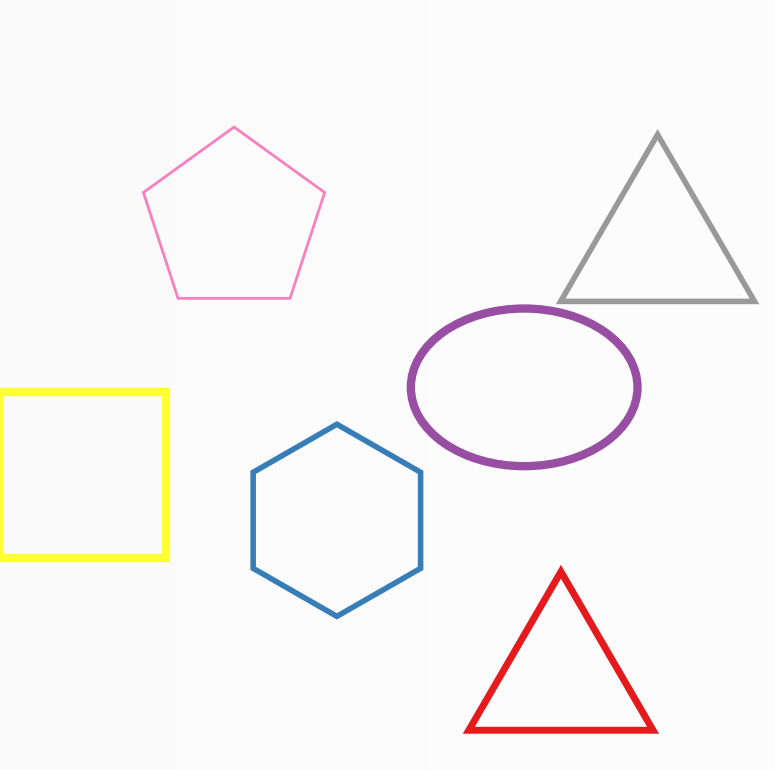[{"shape": "triangle", "thickness": 2.5, "radius": 0.69, "center": [0.724, 0.12]}, {"shape": "hexagon", "thickness": 2, "radius": 0.62, "center": [0.435, 0.324]}, {"shape": "oval", "thickness": 3, "radius": 0.73, "center": [0.676, 0.497]}, {"shape": "square", "thickness": 3, "radius": 0.54, "center": [0.107, 0.383]}, {"shape": "pentagon", "thickness": 1, "radius": 0.61, "center": [0.302, 0.712]}, {"shape": "triangle", "thickness": 2, "radius": 0.72, "center": [0.848, 0.681]}]